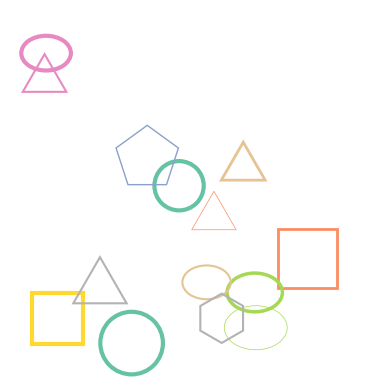[{"shape": "circle", "thickness": 3, "radius": 0.41, "center": [0.342, 0.109]}, {"shape": "circle", "thickness": 3, "radius": 0.32, "center": [0.465, 0.518]}, {"shape": "square", "thickness": 2, "radius": 0.38, "center": [0.799, 0.329]}, {"shape": "triangle", "thickness": 0.5, "radius": 0.33, "center": [0.556, 0.437]}, {"shape": "pentagon", "thickness": 1, "radius": 0.43, "center": [0.382, 0.589]}, {"shape": "triangle", "thickness": 1.5, "radius": 0.33, "center": [0.116, 0.794]}, {"shape": "oval", "thickness": 3, "radius": 0.32, "center": [0.12, 0.862]}, {"shape": "oval", "thickness": 2.5, "radius": 0.36, "center": [0.662, 0.24]}, {"shape": "oval", "thickness": 0.5, "radius": 0.41, "center": [0.664, 0.149]}, {"shape": "square", "thickness": 3, "radius": 0.33, "center": [0.15, 0.172]}, {"shape": "triangle", "thickness": 2, "radius": 0.33, "center": [0.632, 0.565]}, {"shape": "oval", "thickness": 1.5, "radius": 0.31, "center": [0.536, 0.267]}, {"shape": "triangle", "thickness": 1.5, "radius": 0.4, "center": [0.26, 0.252]}, {"shape": "hexagon", "thickness": 1.5, "radius": 0.32, "center": [0.576, 0.173]}]